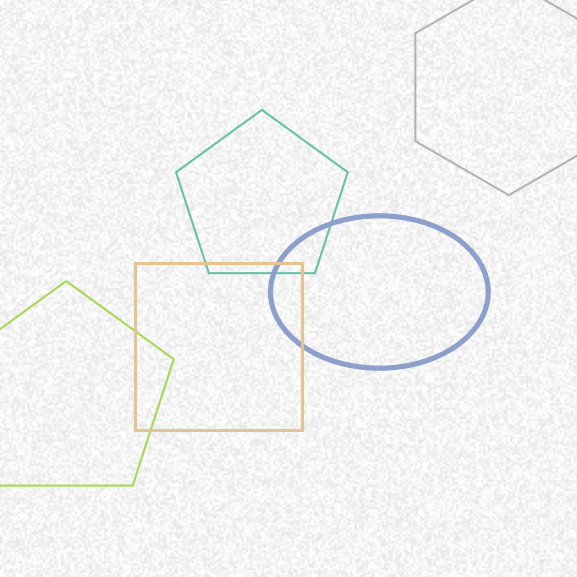[{"shape": "pentagon", "thickness": 1, "radius": 0.78, "center": [0.454, 0.653]}, {"shape": "oval", "thickness": 2.5, "radius": 0.94, "center": [0.657, 0.494]}, {"shape": "pentagon", "thickness": 1, "radius": 0.98, "center": [0.115, 0.317]}, {"shape": "square", "thickness": 1.5, "radius": 0.72, "center": [0.379, 0.399]}, {"shape": "hexagon", "thickness": 1, "radius": 0.93, "center": [0.881, 0.848]}]